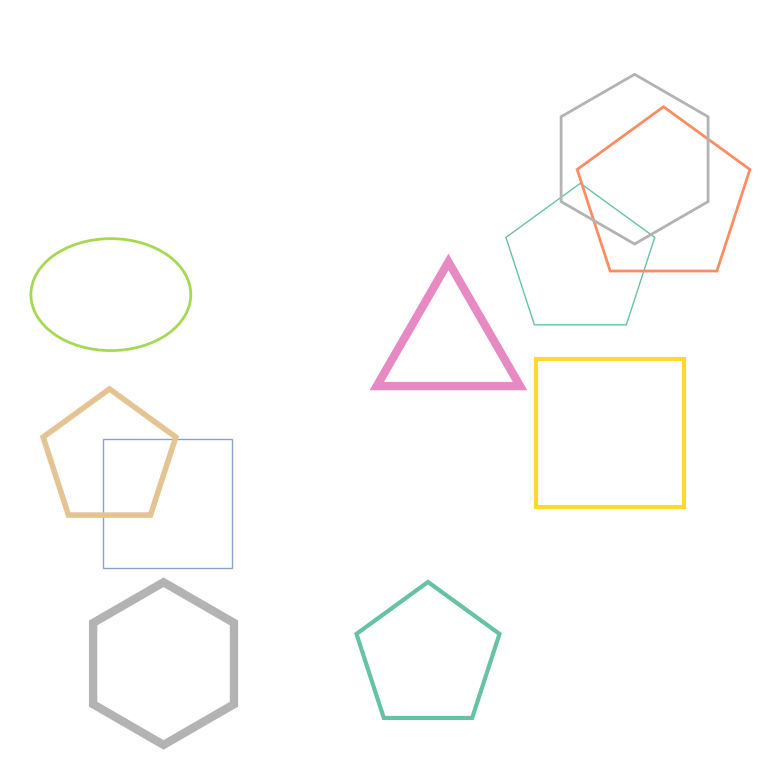[{"shape": "pentagon", "thickness": 0.5, "radius": 0.51, "center": [0.754, 0.66]}, {"shape": "pentagon", "thickness": 1.5, "radius": 0.49, "center": [0.556, 0.147]}, {"shape": "pentagon", "thickness": 1, "radius": 0.59, "center": [0.862, 0.743]}, {"shape": "square", "thickness": 0.5, "radius": 0.42, "center": [0.218, 0.346]}, {"shape": "triangle", "thickness": 3, "radius": 0.54, "center": [0.582, 0.552]}, {"shape": "oval", "thickness": 1, "radius": 0.52, "center": [0.144, 0.617]}, {"shape": "square", "thickness": 1.5, "radius": 0.48, "center": [0.792, 0.437]}, {"shape": "pentagon", "thickness": 2, "radius": 0.45, "center": [0.142, 0.404]}, {"shape": "hexagon", "thickness": 1, "radius": 0.55, "center": [0.824, 0.793]}, {"shape": "hexagon", "thickness": 3, "radius": 0.53, "center": [0.212, 0.138]}]